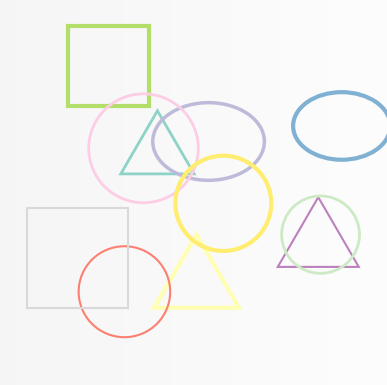[{"shape": "triangle", "thickness": 2, "radius": 0.55, "center": [0.406, 0.603]}, {"shape": "triangle", "thickness": 3, "radius": 0.63, "center": [0.507, 0.264]}, {"shape": "oval", "thickness": 2.5, "radius": 0.72, "center": [0.538, 0.633]}, {"shape": "circle", "thickness": 1.5, "radius": 0.59, "center": [0.321, 0.242]}, {"shape": "oval", "thickness": 3, "radius": 0.63, "center": [0.882, 0.673]}, {"shape": "square", "thickness": 3, "radius": 0.52, "center": [0.28, 0.829]}, {"shape": "circle", "thickness": 2, "radius": 0.71, "center": [0.37, 0.615]}, {"shape": "square", "thickness": 1.5, "radius": 0.65, "center": [0.201, 0.33]}, {"shape": "triangle", "thickness": 1.5, "radius": 0.6, "center": [0.821, 0.367]}, {"shape": "circle", "thickness": 2, "radius": 0.5, "center": [0.827, 0.391]}, {"shape": "circle", "thickness": 3, "radius": 0.62, "center": [0.576, 0.472]}]